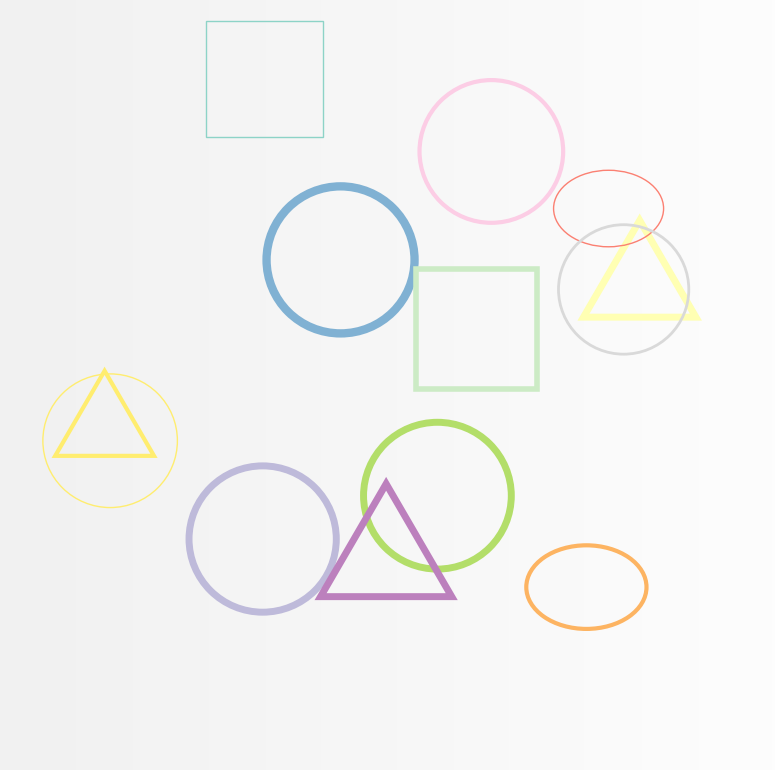[{"shape": "square", "thickness": 0.5, "radius": 0.38, "center": [0.341, 0.897]}, {"shape": "triangle", "thickness": 2.5, "radius": 0.42, "center": [0.825, 0.63]}, {"shape": "circle", "thickness": 2.5, "radius": 0.48, "center": [0.339, 0.3]}, {"shape": "oval", "thickness": 0.5, "radius": 0.35, "center": [0.785, 0.729]}, {"shape": "circle", "thickness": 3, "radius": 0.48, "center": [0.439, 0.662]}, {"shape": "oval", "thickness": 1.5, "radius": 0.39, "center": [0.757, 0.238]}, {"shape": "circle", "thickness": 2.5, "radius": 0.48, "center": [0.564, 0.356]}, {"shape": "circle", "thickness": 1.5, "radius": 0.46, "center": [0.634, 0.803]}, {"shape": "circle", "thickness": 1, "radius": 0.42, "center": [0.805, 0.624]}, {"shape": "triangle", "thickness": 2.5, "radius": 0.49, "center": [0.498, 0.274]}, {"shape": "square", "thickness": 2, "radius": 0.39, "center": [0.615, 0.573]}, {"shape": "triangle", "thickness": 1.5, "radius": 0.37, "center": [0.135, 0.445]}, {"shape": "circle", "thickness": 0.5, "radius": 0.43, "center": [0.142, 0.428]}]